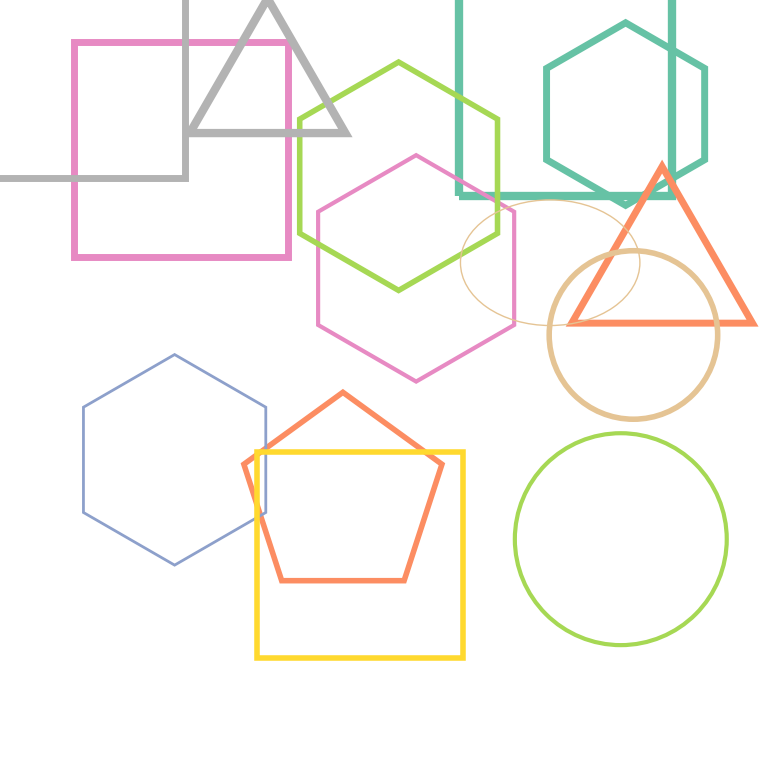[{"shape": "square", "thickness": 3, "radius": 0.69, "center": [0.734, 0.884]}, {"shape": "hexagon", "thickness": 2.5, "radius": 0.59, "center": [0.812, 0.852]}, {"shape": "triangle", "thickness": 2.5, "radius": 0.68, "center": [0.86, 0.648]}, {"shape": "pentagon", "thickness": 2, "radius": 0.68, "center": [0.445, 0.355]}, {"shape": "hexagon", "thickness": 1, "radius": 0.68, "center": [0.227, 0.403]}, {"shape": "square", "thickness": 2.5, "radius": 0.7, "center": [0.235, 0.806]}, {"shape": "hexagon", "thickness": 1.5, "radius": 0.74, "center": [0.54, 0.651]}, {"shape": "circle", "thickness": 1.5, "radius": 0.69, "center": [0.806, 0.3]}, {"shape": "hexagon", "thickness": 2, "radius": 0.74, "center": [0.518, 0.771]}, {"shape": "square", "thickness": 2, "radius": 0.67, "center": [0.467, 0.279]}, {"shape": "oval", "thickness": 0.5, "radius": 0.58, "center": [0.715, 0.659]}, {"shape": "circle", "thickness": 2, "radius": 0.55, "center": [0.823, 0.565]}, {"shape": "square", "thickness": 2.5, "radius": 0.62, "center": [0.116, 0.894]}, {"shape": "triangle", "thickness": 3, "radius": 0.58, "center": [0.348, 0.885]}]